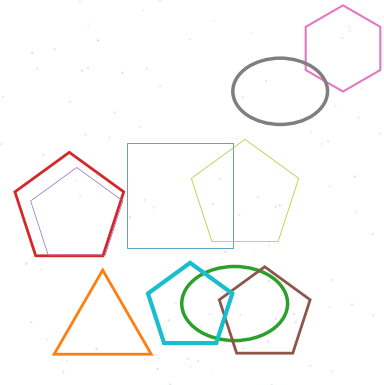[{"shape": "square", "thickness": 0.5, "radius": 0.69, "center": [0.468, 0.492]}, {"shape": "triangle", "thickness": 2, "radius": 0.73, "center": [0.267, 0.153]}, {"shape": "oval", "thickness": 2.5, "radius": 0.69, "center": [0.609, 0.212]}, {"shape": "pentagon", "thickness": 2, "radius": 0.74, "center": [0.18, 0.456]}, {"shape": "pentagon", "thickness": 0.5, "radius": 0.63, "center": [0.199, 0.439]}, {"shape": "pentagon", "thickness": 2, "radius": 0.62, "center": [0.688, 0.183]}, {"shape": "hexagon", "thickness": 1.5, "radius": 0.56, "center": [0.891, 0.874]}, {"shape": "oval", "thickness": 2.5, "radius": 0.61, "center": [0.728, 0.763]}, {"shape": "pentagon", "thickness": 0.5, "radius": 0.73, "center": [0.636, 0.491]}, {"shape": "pentagon", "thickness": 3, "radius": 0.58, "center": [0.494, 0.202]}]